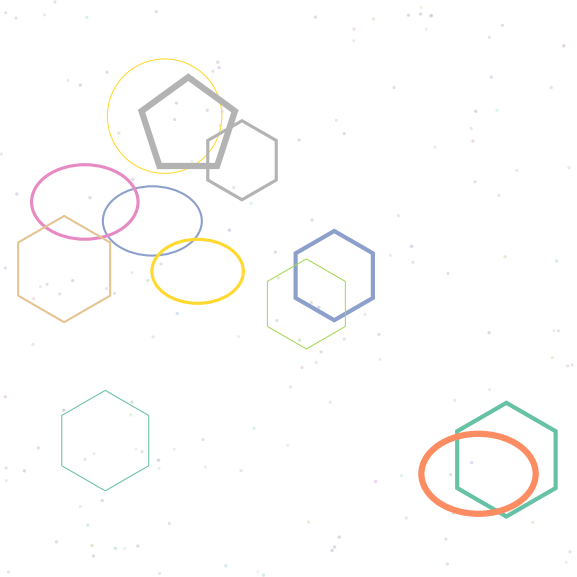[{"shape": "hexagon", "thickness": 2, "radius": 0.49, "center": [0.877, 0.203]}, {"shape": "hexagon", "thickness": 0.5, "radius": 0.43, "center": [0.182, 0.236]}, {"shape": "oval", "thickness": 3, "radius": 0.49, "center": [0.829, 0.179]}, {"shape": "hexagon", "thickness": 2, "radius": 0.39, "center": [0.579, 0.522]}, {"shape": "oval", "thickness": 1, "radius": 0.43, "center": [0.264, 0.617]}, {"shape": "oval", "thickness": 1.5, "radius": 0.46, "center": [0.147, 0.649]}, {"shape": "hexagon", "thickness": 0.5, "radius": 0.39, "center": [0.531, 0.473]}, {"shape": "circle", "thickness": 0.5, "radius": 0.5, "center": [0.285, 0.798]}, {"shape": "oval", "thickness": 1.5, "radius": 0.4, "center": [0.342, 0.529]}, {"shape": "hexagon", "thickness": 1, "radius": 0.46, "center": [0.111, 0.533]}, {"shape": "pentagon", "thickness": 3, "radius": 0.43, "center": [0.326, 0.78]}, {"shape": "hexagon", "thickness": 1.5, "radius": 0.34, "center": [0.419, 0.722]}]